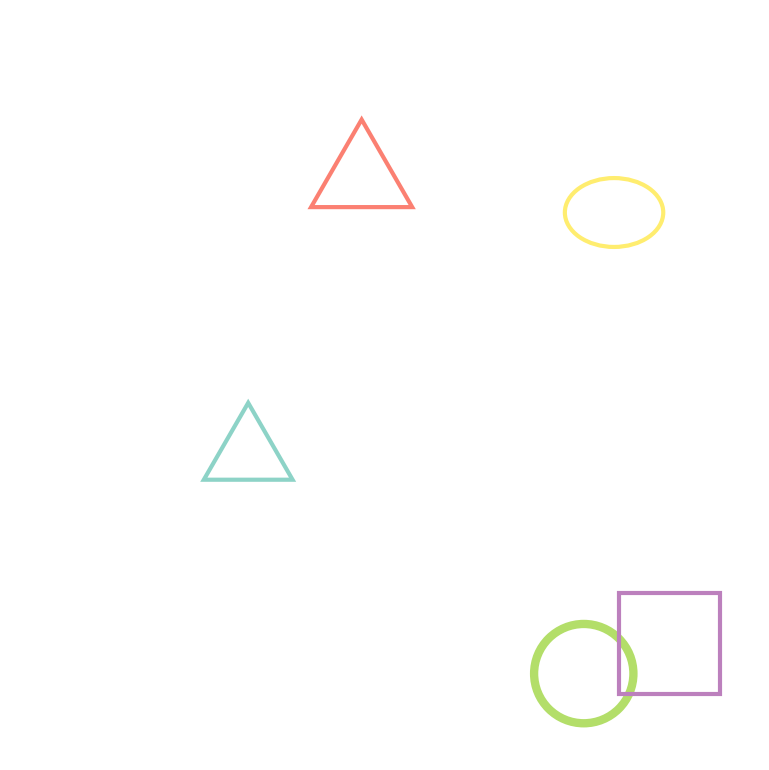[{"shape": "triangle", "thickness": 1.5, "radius": 0.33, "center": [0.322, 0.41]}, {"shape": "triangle", "thickness": 1.5, "radius": 0.38, "center": [0.47, 0.769]}, {"shape": "circle", "thickness": 3, "radius": 0.32, "center": [0.758, 0.125]}, {"shape": "square", "thickness": 1.5, "radius": 0.33, "center": [0.87, 0.164]}, {"shape": "oval", "thickness": 1.5, "radius": 0.32, "center": [0.797, 0.724]}]